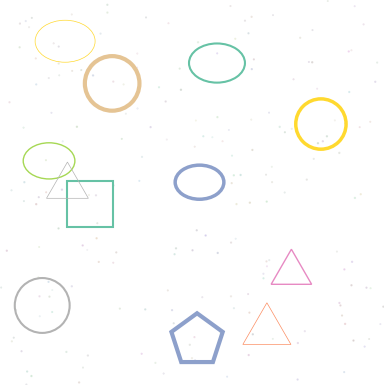[{"shape": "oval", "thickness": 1.5, "radius": 0.36, "center": [0.564, 0.836]}, {"shape": "square", "thickness": 1.5, "radius": 0.3, "center": [0.233, 0.47]}, {"shape": "triangle", "thickness": 0.5, "radius": 0.36, "center": [0.693, 0.141]}, {"shape": "pentagon", "thickness": 3, "radius": 0.35, "center": [0.512, 0.116]}, {"shape": "oval", "thickness": 2.5, "radius": 0.32, "center": [0.518, 0.527]}, {"shape": "triangle", "thickness": 1, "radius": 0.3, "center": [0.757, 0.292]}, {"shape": "oval", "thickness": 1, "radius": 0.34, "center": [0.127, 0.582]}, {"shape": "oval", "thickness": 0.5, "radius": 0.39, "center": [0.169, 0.893]}, {"shape": "circle", "thickness": 2.5, "radius": 0.33, "center": [0.834, 0.678]}, {"shape": "circle", "thickness": 3, "radius": 0.35, "center": [0.291, 0.783]}, {"shape": "triangle", "thickness": 0.5, "radius": 0.31, "center": [0.175, 0.516]}, {"shape": "circle", "thickness": 1.5, "radius": 0.36, "center": [0.11, 0.207]}]